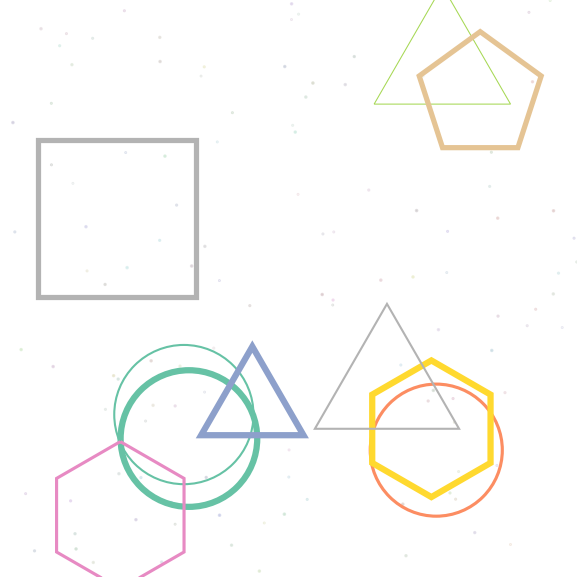[{"shape": "circle", "thickness": 1, "radius": 0.6, "center": [0.318, 0.281]}, {"shape": "circle", "thickness": 3, "radius": 0.59, "center": [0.327, 0.24]}, {"shape": "circle", "thickness": 1.5, "radius": 0.57, "center": [0.755, 0.22]}, {"shape": "triangle", "thickness": 3, "radius": 0.51, "center": [0.437, 0.297]}, {"shape": "hexagon", "thickness": 1.5, "radius": 0.64, "center": [0.208, 0.107]}, {"shape": "triangle", "thickness": 0.5, "radius": 0.68, "center": [0.766, 0.887]}, {"shape": "hexagon", "thickness": 3, "radius": 0.59, "center": [0.747, 0.257]}, {"shape": "pentagon", "thickness": 2.5, "radius": 0.56, "center": [0.832, 0.833]}, {"shape": "triangle", "thickness": 1, "radius": 0.72, "center": [0.67, 0.329]}, {"shape": "square", "thickness": 2.5, "radius": 0.68, "center": [0.203, 0.621]}]